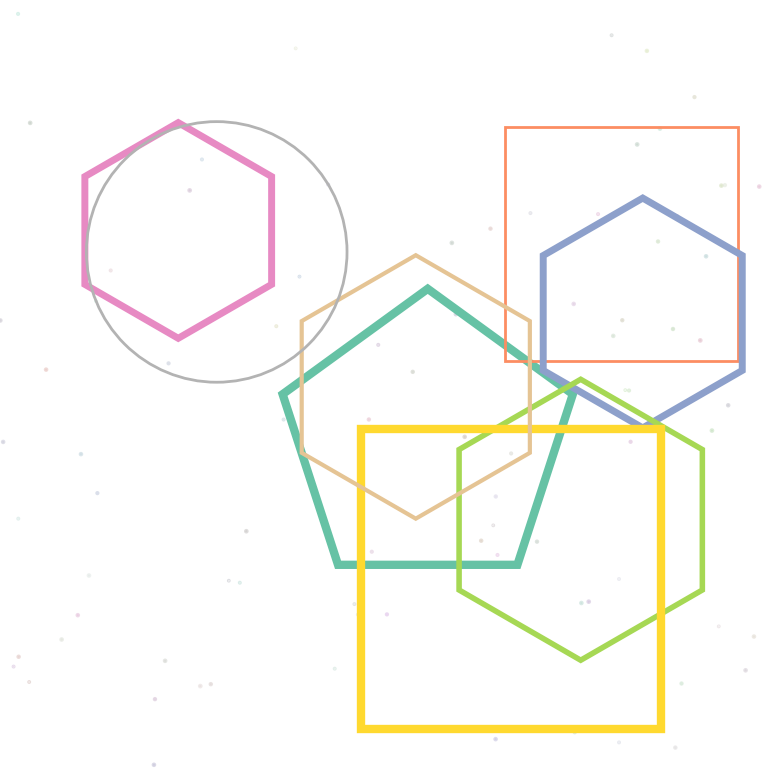[{"shape": "pentagon", "thickness": 3, "radius": 0.99, "center": [0.555, 0.427]}, {"shape": "square", "thickness": 1, "radius": 0.76, "center": [0.807, 0.683]}, {"shape": "hexagon", "thickness": 2.5, "radius": 0.75, "center": [0.835, 0.594]}, {"shape": "hexagon", "thickness": 2.5, "radius": 0.7, "center": [0.231, 0.701]}, {"shape": "hexagon", "thickness": 2, "radius": 0.91, "center": [0.754, 0.325]}, {"shape": "square", "thickness": 3, "radius": 0.97, "center": [0.664, 0.249]}, {"shape": "hexagon", "thickness": 1.5, "radius": 0.86, "center": [0.54, 0.497]}, {"shape": "circle", "thickness": 1, "radius": 0.85, "center": [0.281, 0.673]}]